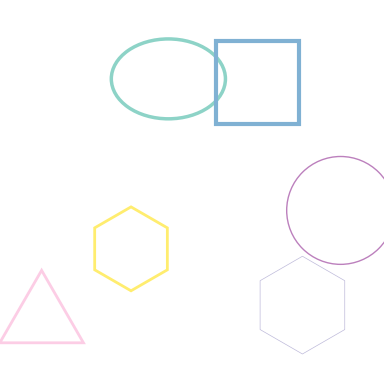[{"shape": "oval", "thickness": 2.5, "radius": 0.74, "center": [0.437, 0.795]}, {"shape": "hexagon", "thickness": 0.5, "radius": 0.63, "center": [0.786, 0.207]}, {"shape": "square", "thickness": 3, "radius": 0.54, "center": [0.669, 0.786]}, {"shape": "triangle", "thickness": 2, "radius": 0.63, "center": [0.108, 0.172]}, {"shape": "circle", "thickness": 1, "radius": 0.7, "center": [0.885, 0.453]}, {"shape": "hexagon", "thickness": 2, "radius": 0.54, "center": [0.34, 0.354]}]